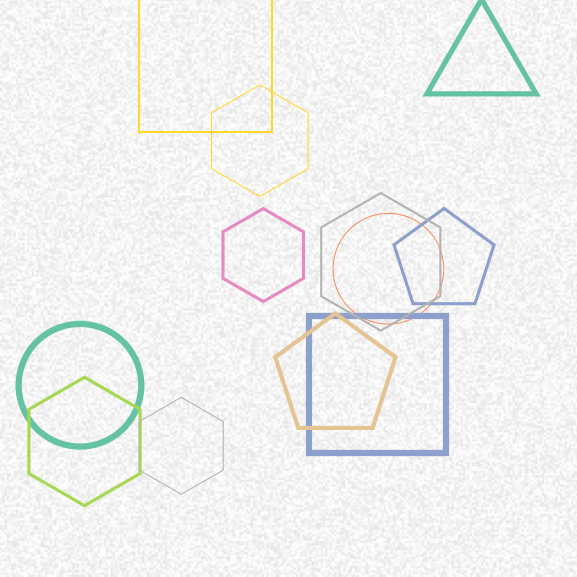[{"shape": "circle", "thickness": 3, "radius": 0.53, "center": [0.138, 0.332]}, {"shape": "triangle", "thickness": 2.5, "radius": 0.55, "center": [0.834, 0.891]}, {"shape": "circle", "thickness": 0.5, "radius": 0.48, "center": [0.673, 0.534]}, {"shape": "pentagon", "thickness": 1.5, "radius": 0.46, "center": [0.769, 0.547]}, {"shape": "square", "thickness": 3, "radius": 0.59, "center": [0.653, 0.333]}, {"shape": "hexagon", "thickness": 1.5, "radius": 0.4, "center": [0.456, 0.557]}, {"shape": "hexagon", "thickness": 1.5, "radius": 0.56, "center": [0.146, 0.235]}, {"shape": "hexagon", "thickness": 0.5, "radius": 0.48, "center": [0.45, 0.756]}, {"shape": "square", "thickness": 1, "radius": 0.57, "center": [0.356, 0.886]}, {"shape": "pentagon", "thickness": 2, "radius": 0.55, "center": [0.581, 0.347]}, {"shape": "hexagon", "thickness": 1, "radius": 0.6, "center": [0.659, 0.546]}, {"shape": "hexagon", "thickness": 0.5, "radius": 0.42, "center": [0.314, 0.227]}]